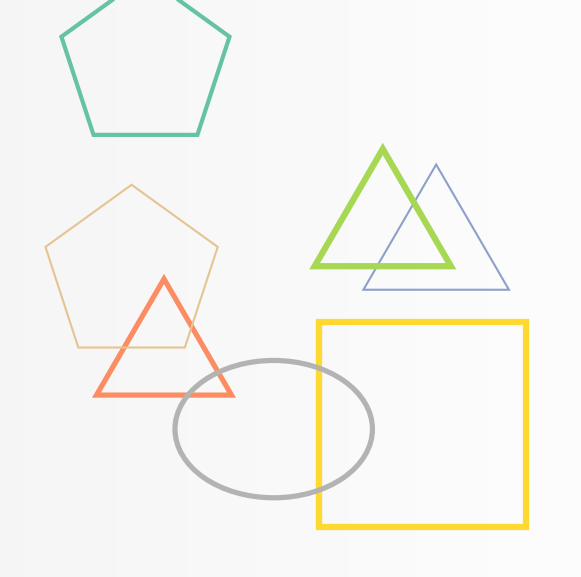[{"shape": "pentagon", "thickness": 2, "radius": 0.76, "center": [0.25, 0.889]}, {"shape": "triangle", "thickness": 2.5, "radius": 0.67, "center": [0.282, 0.382]}, {"shape": "triangle", "thickness": 1, "radius": 0.72, "center": [0.75, 0.57]}, {"shape": "triangle", "thickness": 3, "radius": 0.68, "center": [0.659, 0.606]}, {"shape": "square", "thickness": 3, "radius": 0.89, "center": [0.726, 0.264]}, {"shape": "pentagon", "thickness": 1, "radius": 0.78, "center": [0.226, 0.523]}, {"shape": "oval", "thickness": 2.5, "radius": 0.85, "center": [0.471, 0.256]}]